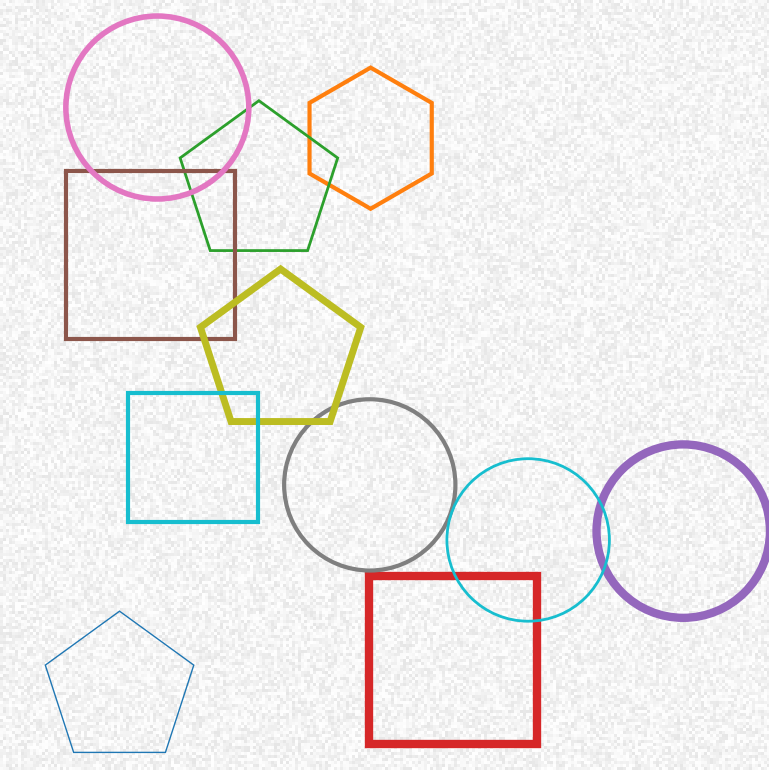[{"shape": "pentagon", "thickness": 0.5, "radius": 0.51, "center": [0.155, 0.105]}, {"shape": "hexagon", "thickness": 1.5, "radius": 0.46, "center": [0.481, 0.821]}, {"shape": "pentagon", "thickness": 1, "radius": 0.54, "center": [0.336, 0.762]}, {"shape": "square", "thickness": 3, "radius": 0.55, "center": [0.589, 0.143]}, {"shape": "circle", "thickness": 3, "radius": 0.56, "center": [0.887, 0.31]}, {"shape": "square", "thickness": 1.5, "radius": 0.55, "center": [0.195, 0.669]}, {"shape": "circle", "thickness": 2, "radius": 0.59, "center": [0.204, 0.86]}, {"shape": "circle", "thickness": 1.5, "radius": 0.56, "center": [0.48, 0.37]}, {"shape": "pentagon", "thickness": 2.5, "radius": 0.55, "center": [0.364, 0.541]}, {"shape": "circle", "thickness": 1, "radius": 0.53, "center": [0.686, 0.299]}, {"shape": "square", "thickness": 1.5, "radius": 0.42, "center": [0.251, 0.406]}]